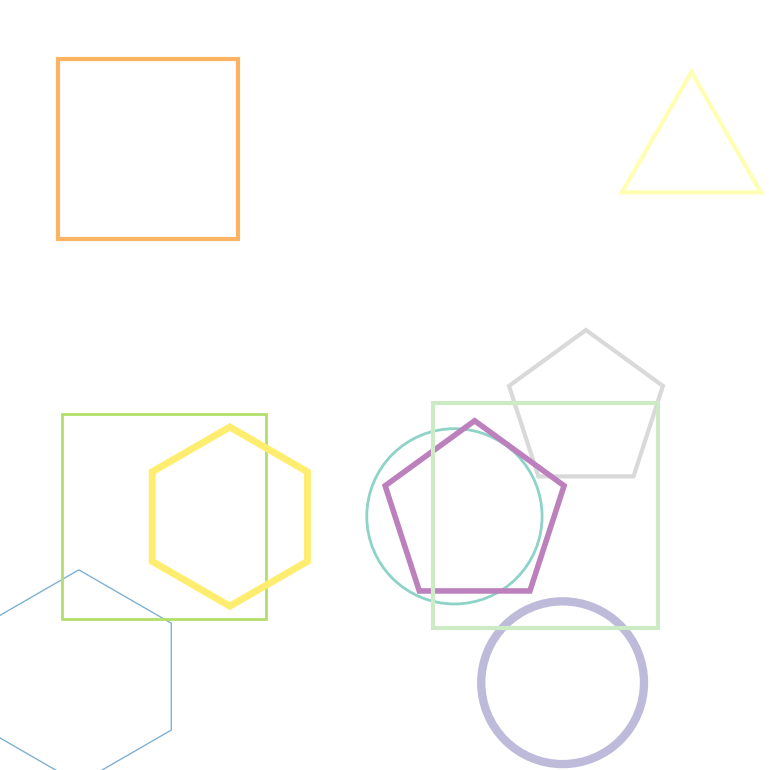[{"shape": "circle", "thickness": 1, "radius": 0.57, "center": [0.59, 0.329]}, {"shape": "triangle", "thickness": 1.5, "radius": 0.52, "center": [0.898, 0.802]}, {"shape": "circle", "thickness": 3, "radius": 0.53, "center": [0.731, 0.113]}, {"shape": "hexagon", "thickness": 0.5, "radius": 0.69, "center": [0.102, 0.121]}, {"shape": "square", "thickness": 1.5, "radius": 0.58, "center": [0.192, 0.806]}, {"shape": "square", "thickness": 1, "radius": 0.66, "center": [0.213, 0.329]}, {"shape": "pentagon", "thickness": 1.5, "radius": 0.53, "center": [0.761, 0.466]}, {"shape": "pentagon", "thickness": 2, "radius": 0.61, "center": [0.616, 0.331]}, {"shape": "square", "thickness": 1.5, "radius": 0.73, "center": [0.708, 0.33]}, {"shape": "hexagon", "thickness": 2.5, "radius": 0.58, "center": [0.298, 0.329]}]